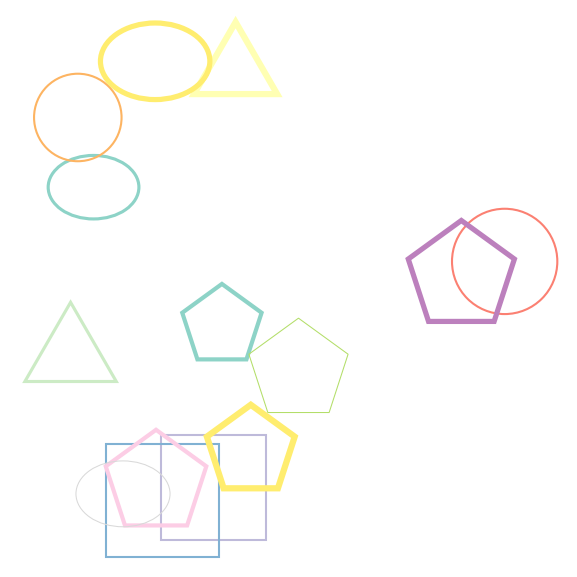[{"shape": "pentagon", "thickness": 2, "radius": 0.36, "center": [0.384, 0.435]}, {"shape": "oval", "thickness": 1.5, "radius": 0.39, "center": [0.162, 0.675]}, {"shape": "triangle", "thickness": 3, "radius": 0.42, "center": [0.408, 0.878]}, {"shape": "square", "thickness": 1, "radius": 0.46, "center": [0.369, 0.156]}, {"shape": "circle", "thickness": 1, "radius": 0.46, "center": [0.874, 0.546]}, {"shape": "square", "thickness": 1, "radius": 0.49, "center": [0.281, 0.132]}, {"shape": "circle", "thickness": 1, "radius": 0.38, "center": [0.135, 0.796]}, {"shape": "pentagon", "thickness": 0.5, "radius": 0.45, "center": [0.517, 0.358]}, {"shape": "pentagon", "thickness": 2, "radius": 0.46, "center": [0.27, 0.163]}, {"shape": "oval", "thickness": 0.5, "radius": 0.41, "center": [0.213, 0.144]}, {"shape": "pentagon", "thickness": 2.5, "radius": 0.48, "center": [0.799, 0.521]}, {"shape": "triangle", "thickness": 1.5, "radius": 0.46, "center": [0.122, 0.384]}, {"shape": "pentagon", "thickness": 3, "radius": 0.4, "center": [0.434, 0.218]}, {"shape": "oval", "thickness": 2.5, "radius": 0.47, "center": [0.269, 0.893]}]